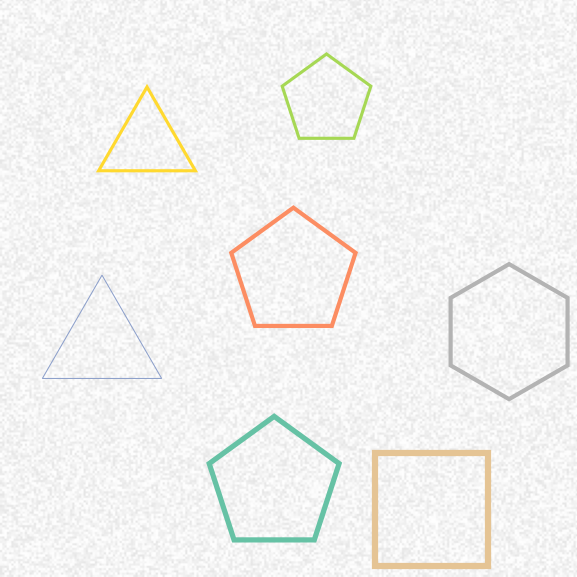[{"shape": "pentagon", "thickness": 2.5, "radius": 0.59, "center": [0.475, 0.16]}, {"shape": "pentagon", "thickness": 2, "radius": 0.57, "center": [0.508, 0.526]}, {"shape": "triangle", "thickness": 0.5, "radius": 0.6, "center": [0.177, 0.403]}, {"shape": "pentagon", "thickness": 1.5, "radius": 0.4, "center": [0.565, 0.825]}, {"shape": "triangle", "thickness": 1.5, "radius": 0.48, "center": [0.255, 0.752]}, {"shape": "square", "thickness": 3, "radius": 0.49, "center": [0.747, 0.117]}, {"shape": "hexagon", "thickness": 2, "radius": 0.58, "center": [0.882, 0.425]}]